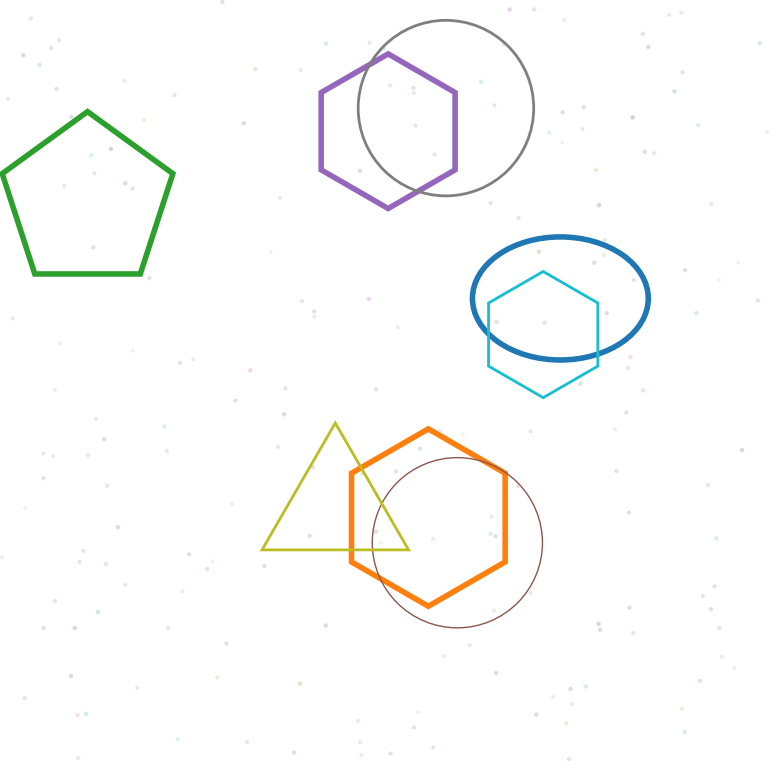[{"shape": "oval", "thickness": 2, "radius": 0.57, "center": [0.728, 0.612]}, {"shape": "hexagon", "thickness": 2, "radius": 0.58, "center": [0.556, 0.328]}, {"shape": "pentagon", "thickness": 2, "radius": 0.58, "center": [0.114, 0.738]}, {"shape": "hexagon", "thickness": 2, "radius": 0.5, "center": [0.504, 0.83]}, {"shape": "circle", "thickness": 0.5, "radius": 0.55, "center": [0.594, 0.295]}, {"shape": "circle", "thickness": 1, "radius": 0.57, "center": [0.579, 0.86]}, {"shape": "triangle", "thickness": 1, "radius": 0.55, "center": [0.435, 0.341]}, {"shape": "hexagon", "thickness": 1, "radius": 0.41, "center": [0.705, 0.565]}]